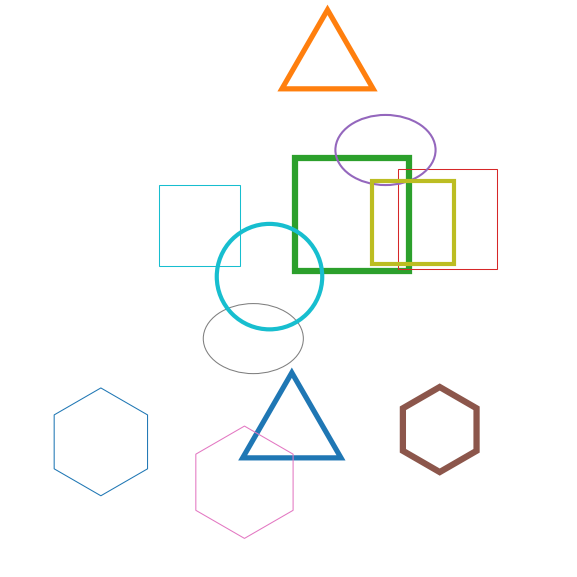[{"shape": "triangle", "thickness": 2.5, "radius": 0.49, "center": [0.505, 0.255]}, {"shape": "hexagon", "thickness": 0.5, "radius": 0.47, "center": [0.175, 0.234]}, {"shape": "triangle", "thickness": 2.5, "radius": 0.46, "center": [0.567, 0.891]}, {"shape": "square", "thickness": 3, "radius": 0.49, "center": [0.61, 0.627]}, {"shape": "square", "thickness": 0.5, "radius": 0.43, "center": [0.775, 0.62]}, {"shape": "oval", "thickness": 1, "radius": 0.43, "center": [0.668, 0.739]}, {"shape": "hexagon", "thickness": 3, "radius": 0.37, "center": [0.761, 0.255]}, {"shape": "hexagon", "thickness": 0.5, "radius": 0.49, "center": [0.423, 0.164]}, {"shape": "oval", "thickness": 0.5, "radius": 0.43, "center": [0.439, 0.413]}, {"shape": "square", "thickness": 2, "radius": 0.36, "center": [0.715, 0.614]}, {"shape": "square", "thickness": 0.5, "radius": 0.35, "center": [0.346, 0.609]}, {"shape": "circle", "thickness": 2, "radius": 0.46, "center": [0.467, 0.52]}]